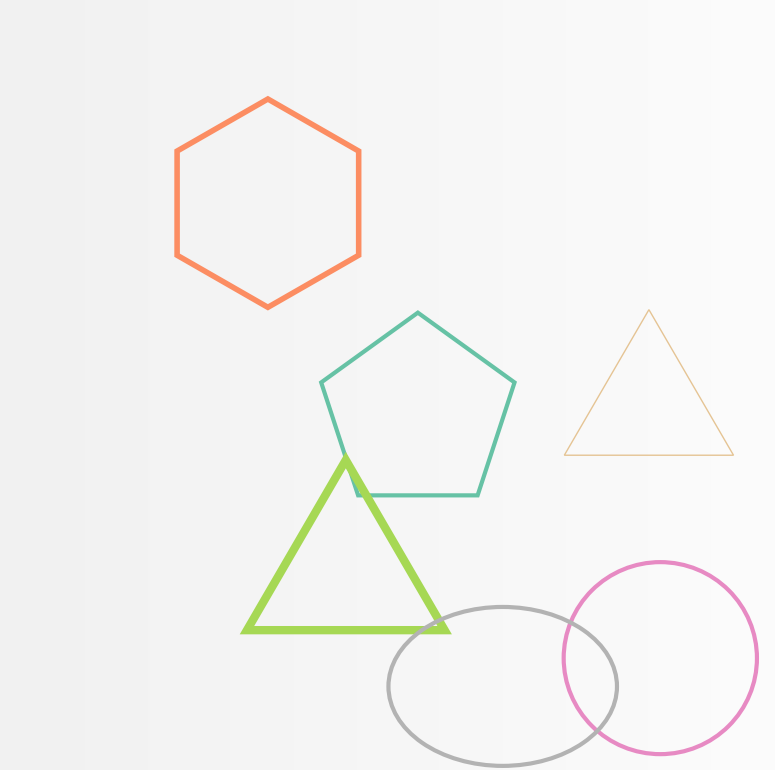[{"shape": "pentagon", "thickness": 1.5, "radius": 0.66, "center": [0.539, 0.463]}, {"shape": "hexagon", "thickness": 2, "radius": 0.68, "center": [0.346, 0.736]}, {"shape": "circle", "thickness": 1.5, "radius": 0.62, "center": [0.852, 0.145]}, {"shape": "triangle", "thickness": 3, "radius": 0.74, "center": [0.446, 0.255]}, {"shape": "triangle", "thickness": 0.5, "radius": 0.63, "center": [0.837, 0.472]}, {"shape": "oval", "thickness": 1.5, "radius": 0.74, "center": [0.649, 0.109]}]